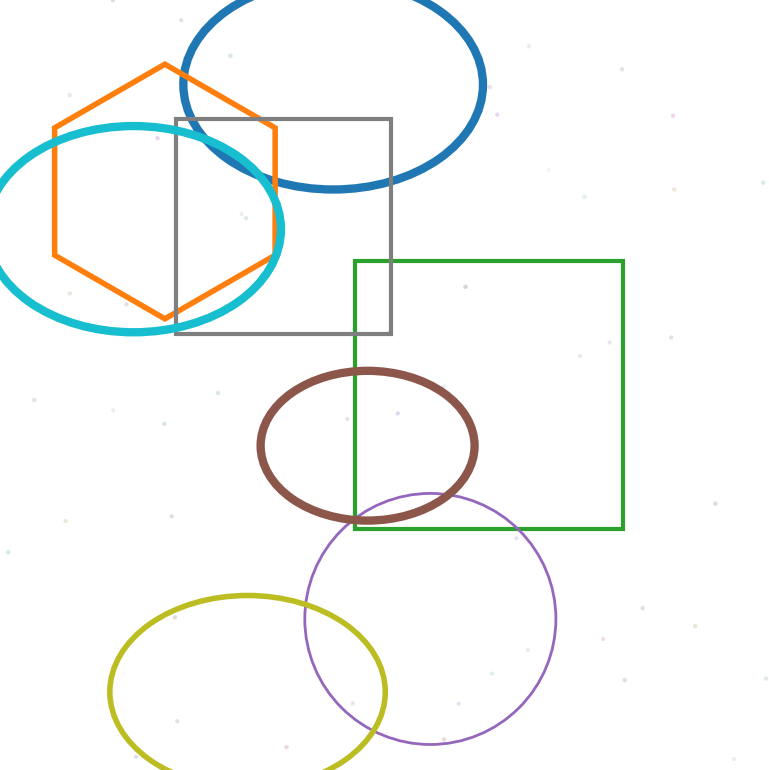[{"shape": "oval", "thickness": 3, "radius": 0.97, "center": [0.433, 0.89]}, {"shape": "hexagon", "thickness": 2, "radius": 0.83, "center": [0.214, 0.751]}, {"shape": "square", "thickness": 1.5, "radius": 0.87, "center": [0.636, 0.487]}, {"shape": "circle", "thickness": 1, "radius": 0.82, "center": [0.559, 0.196]}, {"shape": "oval", "thickness": 3, "radius": 0.69, "center": [0.477, 0.421]}, {"shape": "square", "thickness": 1.5, "radius": 0.7, "center": [0.368, 0.705]}, {"shape": "oval", "thickness": 2, "radius": 0.89, "center": [0.321, 0.101]}, {"shape": "oval", "thickness": 3, "radius": 0.96, "center": [0.174, 0.702]}]